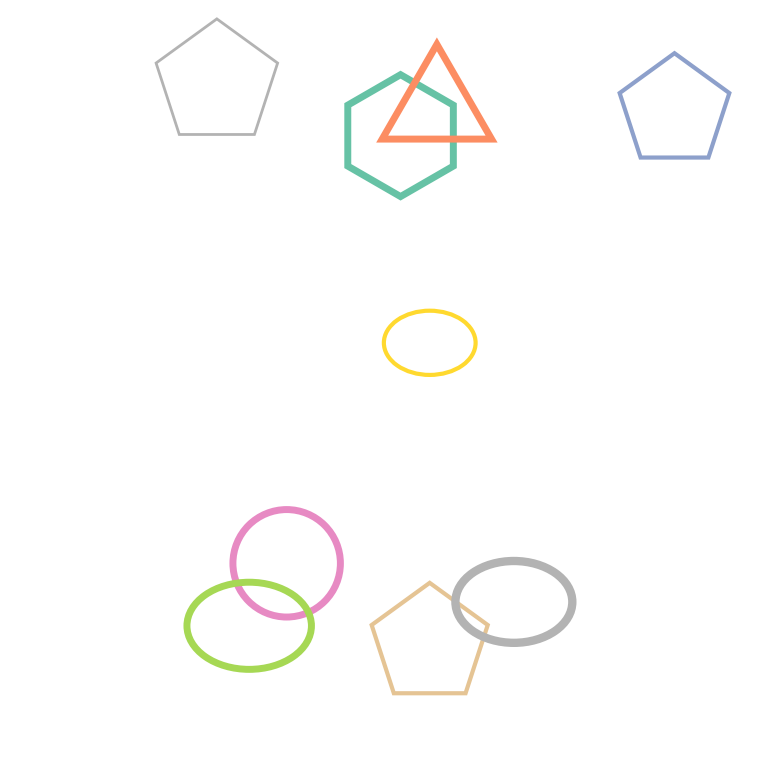[{"shape": "hexagon", "thickness": 2.5, "radius": 0.4, "center": [0.52, 0.824]}, {"shape": "triangle", "thickness": 2.5, "radius": 0.41, "center": [0.567, 0.86]}, {"shape": "pentagon", "thickness": 1.5, "radius": 0.37, "center": [0.876, 0.856]}, {"shape": "circle", "thickness": 2.5, "radius": 0.35, "center": [0.372, 0.268]}, {"shape": "oval", "thickness": 2.5, "radius": 0.4, "center": [0.324, 0.187]}, {"shape": "oval", "thickness": 1.5, "radius": 0.3, "center": [0.558, 0.555]}, {"shape": "pentagon", "thickness": 1.5, "radius": 0.4, "center": [0.558, 0.164]}, {"shape": "oval", "thickness": 3, "radius": 0.38, "center": [0.667, 0.218]}, {"shape": "pentagon", "thickness": 1, "radius": 0.41, "center": [0.282, 0.892]}]